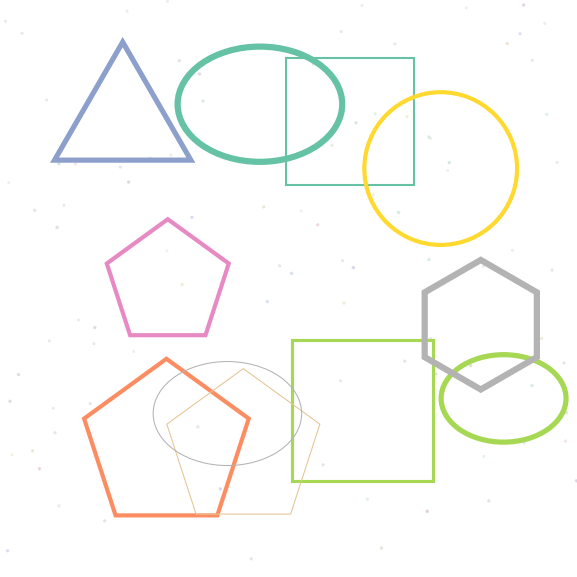[{"shape": "square", "thickness": 1, "radius": 0.55, "center": [0.606, 0.789]}, {"shape": "oval", "thickness": 3, "radius": 0.71, "center": [0.45, 0.819]}, {"shape": "pentagon", "thickness": 2, "radius": 0.75, "center": [0.288, 0.228]}, {"shape": "triangle", "thickness": 2.5, "radius": 0.68, "center": [0.212, 0.79]}, {"shape": "pentagon", "thickness": 2, "radius": 0.56, "center": [0.291, 0.509]}, {"shape": "square", "thickness": 1.5, "radius": 0.61, "center": [0.628, 0.288]}, {"shape": "oval", "thickness": 2.5, "radius": 0.54, "center": [0.872, 0.309]}, {"shape": "circle", "thickness": 2, "radius": 0.66, "center": [0.763, 0.707]}, {"shape": "pentagon", "thickness": 0.5, "radius": 0.7, "center": [0.421, 0.222]}, {"shape": "hexagon", "thickness": 3, "radius": 0.56, "center": [0.832, 0.437]}, {"shape": "oval", "thickness": 0.5, "radius": 0.64, "center": [0.394, 0.283]}]